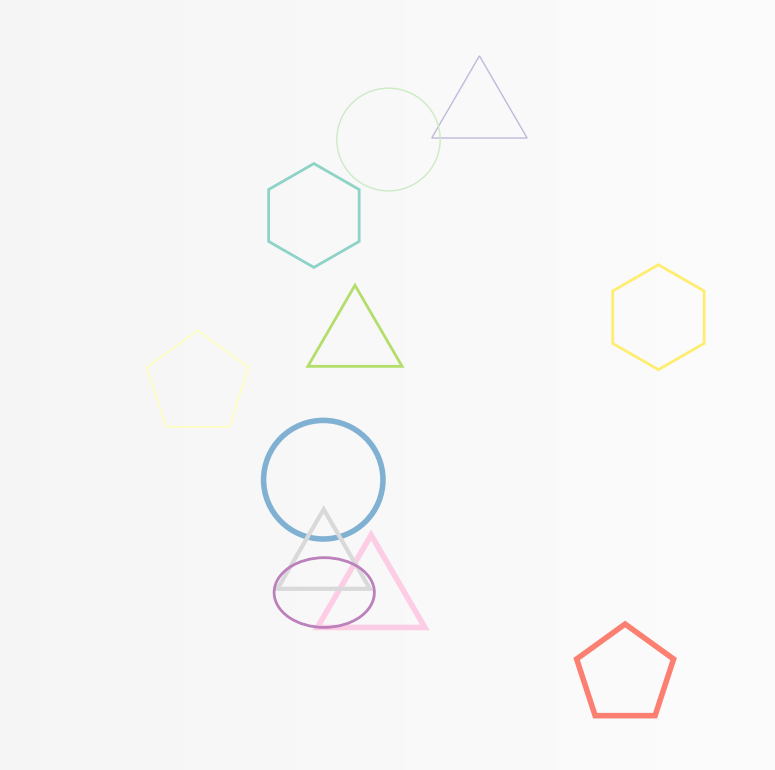[{"shape": "hexagon", "thickness": 1, "radius": 0.34, "center": [0.405, 0.72]}, {"shape": "pentagon", "thickness": 0.5, "radius": 0.35, "center": [0.255, 0.502]}, {"shape": "triangle", "thickness": 0.5, "radius": 0.36, "center": [0.619, 0.856]}, {"shape": "pentagon", "thickness": 2, "radius": 0.33, "center": [0.807, 0.124]}, {"shape": "circle", "thickness": 2, "radius": 0.39, "center": [0.417, 0.377]}, {"shape": "triangle", "thickness": 1, "radius": 0.35, "center": [0.458, 0.559]}, {"shape": "triangle", "thickness": 2, "radius": 0.4, "center": [0.479, 0.225]}, {"shape": "triangle", "thickness": 1.5, "radius": 0.34, "center": [0.418, 0.27]}, {"shape": "oval", "thickness": 1, "radius": 0.32, "center": [0.418, 0.23]}, {"shape": "circle", "thickness": 0.5, "radius": 0.33, "center": [0.501, 0.819]}, {"shape": "hexagon", "thickness": 1, "radius": 0.34, "center": [0.85, 0.588]}]